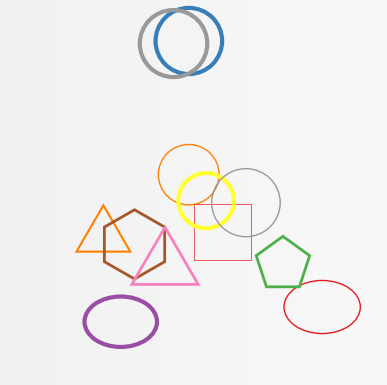[{"shape": "square", "thickness": 0.5, "radius": 0.37, "center": [0.574, 0.397]}, {"shape": "oval", "thickness": 1, "radius": 0.49, "center": [0.831, 0.203]}, {"shape": "circle", "thickness": 3, "radius": 0.43, "center": [0.487, 0.894]}, {"shape": "pentagon", "thickness": 2, "radius": 0.36, "center": [0.73, 0.314]}, {"shape": "oval", "thickness": 3, "radius": 0.47, "center": [0.312, 0.164]}, {"shape": "circle", "thickness": 1, "radius": 0.39, "center": [0.487, 0.546]}, {"shape": "triangle", "thickness": 1.5, "radius": 0.4, "center": [0.267, 0.387]}, {"shape": "circle", "thickness": 3, "radius": 0.36, "center": [0.532, 0.479]}, {"shape": "hexagon", "thickness": 2, "radius": 0.45, "center": [0.347, 0.365]}, {"shape": "triangle", "thickness": 2, "radius": 0.49, "center": [0.426, 0.311]}, {"shape": "circle", "thickness": 1, "radius": 0.44, "center": [0.635, 0.474]}, {"shape": "circle", "thickness": 3, "radius": 0.44, "center": [0.448, 0.887]}]